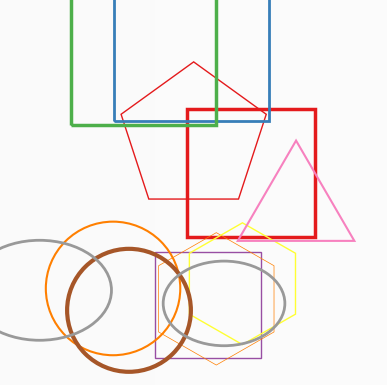[{"shape": "pentagon", "thickness": 1, "radius": 0.98, "center": [0.5, 0.642]}, {"shape": "square", "thickness": 2.5, "radius": 0.83, "center": [0.648, 0.55]}, {"shape": "square", "thickness": 2, "radius": 1.0, "center": [0.494, 0.885]}, {"shape": "square", "thickness": 2.5, "radius": 0.94, "center": [0.37, 0.862]}, {"shape": "square", "thickness": 1, "radius": 0.68, "center": [0.537, 0.208]}, {"shape": "circle", "thickness": 1.5, "radius": 0.87, "center": [0.292, 0.251]}, {"shape": "hexagon", "thickness": 0.5, "radius": 0.86, "center": [0.558, 0.224]}, {"shape": "hexagon", "thickness": 1, "radius": 0.79, "center": [0.626, 0.263]}, {"shape": "circle", "thickness": 3, "radius": 0.8, "center": [0.333, 0.194]}, {"shape": "triangle", "thickness": 1.5, "radius": 0.87, "center": [0.764, 0.461]}, {"shape": "oval", "thickness": 2, "radius": 0.79, "center": [0.578, 0.212]}, {"shape": "oval", "thickness": 2, "radius": 0.93, "center": [0.102, 0.246]}]